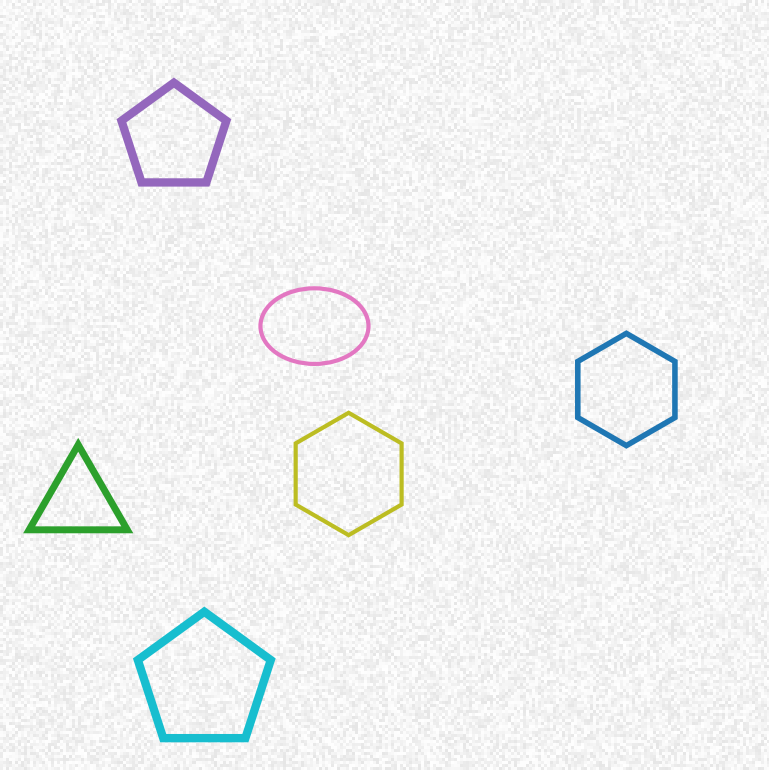[{"shape": "hexagon", "thickness": 2, "radius": 0.36, "center": [0.813, 0.494]}, {"shape": "triangle", "thickness": 2.5, "radius": 0.37, "center": [0.102, 0.349]}, {"shape": "pentagon", "thickness": 3, "radius": 0.36, "center": [0.226, 0.821]}, {"shape": "oval", "thickness": 1.5, "radius": 0.35, "center": [0.408, 0.576]}, {"shape": "hexagon", "thickness": 1.5, "radius": 0.4, "center": [0.453, 0.384]}, {"shape": "pentagon", "thickness": 3, "radius": 0.45, "center": [0.265, 0.115]}]